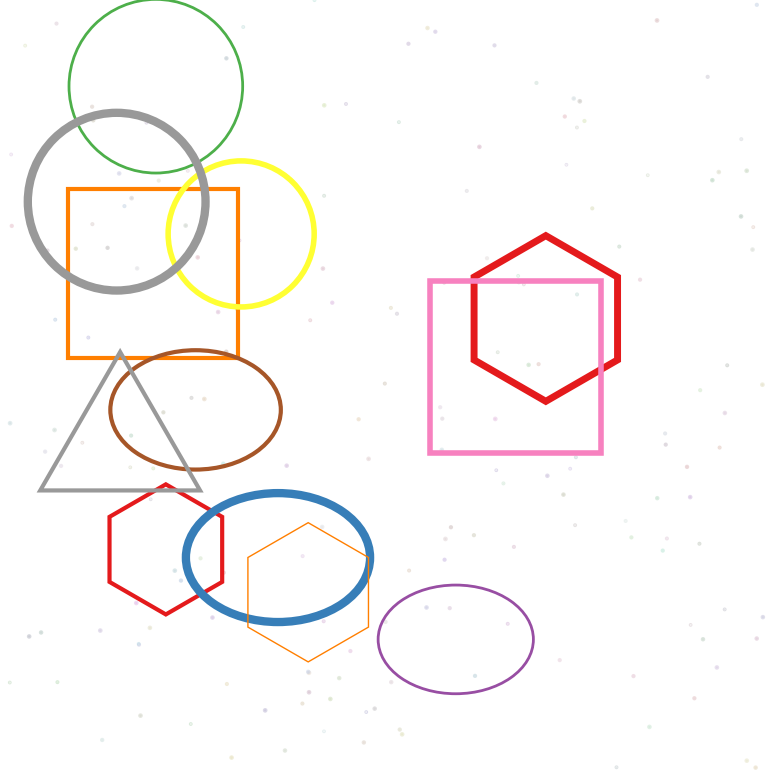[{"shape": "hexagon", "thickness": 2.5, "radius": 0.54, "center": [0.709, 0.586]}, {"shape": "hexagon", "thickness": 1.5, "radius": 0.42, "center": [0.215, 0.287]}, {"shape": "oval", "thickness": 3, "radius": 0.6, "center": [0.361, 0.276]}, {"shape": "circle", "thickness": 1, "radius": 0.56, "center": [0.202, 0.888]}, {"shape": "oval", "thickness": 1, "radius": 0.5, "center": [0.592, 0.17]}, {"shape": "square", "thickness": 1.5, "radius": 0.55, "center": [0.199, 0.644]}, {"shape": "hexagon", "thickness": 0.5, "radius": 0.45, "center": [0.4, 0.231]}, {"shape": "circle", "thickness": 2, "radius": 0.47, "center": [0.313, 0.696]}, {"shape": "oval", "thickness": 1.5, "radius": 0.55, "center": [0.254, 0.468]}, {"shape": "square", "thickness": 2, "radius": 0.56, "center": [0.67, 0.524]}, {"shape": "triangle", "thickness": 1.5, "radius": 0.6, "center": [0.156, 0.423]}, {"shape": "circle", "thickness": 3, "radius": 0.58, "center": [0.152, 0.738]}]